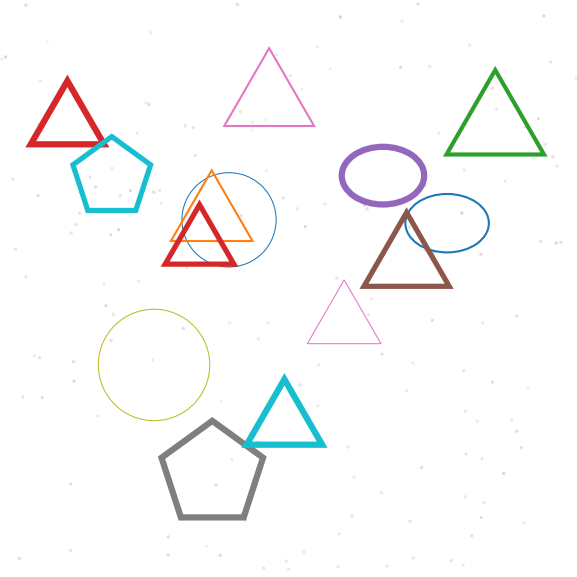[{"shape": "circle", "thickness": 0.5, "radius": 0.41, "center": [0.397, 0.619]}, {"shape": "oval", "thickness": 1, "radius": 0.36, "center": [0.774, 0.613]}, {"shape": "triangle", "thickness": 1, "radius": 0.41, "center": [0.367, 0.623]}, {"shape": "triangle", "thickness": 2, "radius": 0.49, "center": [0.858, 0.78]}, {"shape": "triangle", "thickness": 3, "radius": 0.37, "center": [0.117, 0.786]}, {"shape": "triangle", "thickness": 2.5, "radius": 0.34, "center": [0.345, 0.576]}, {"shape": "oval", "thickness": 3, "radius": 0.36, "center": [0.663, 0.695]}, {"shape": "triangle", "thickness": 2.5, "radius": 0.43, "center": [0.704, 0.546]}, {"shape": "triangle", "thickness": 1, "radius": 0.45, "center": [0.466, 0.826]}, {"shape": "triangle", "thickness": 0.5, "radius": 0.37, "center": [0.596, 0.441]}, {"shape": "pentagon", "thickness": 3, "radius": 0.46, "center": [0.368, 0.178]}, {"shape": "circle", "thickness": 0.5, "radius": 0.48, "center": [0.267, 0.367]}, {"shape": "pentagon", "thickness": 2.5, "radius": 0.35, "center": [0.194, 0.692]}, {"shape": "triangle", "thickness": 3, "radius": 0.38, "center": [0.492, 0.267]}]